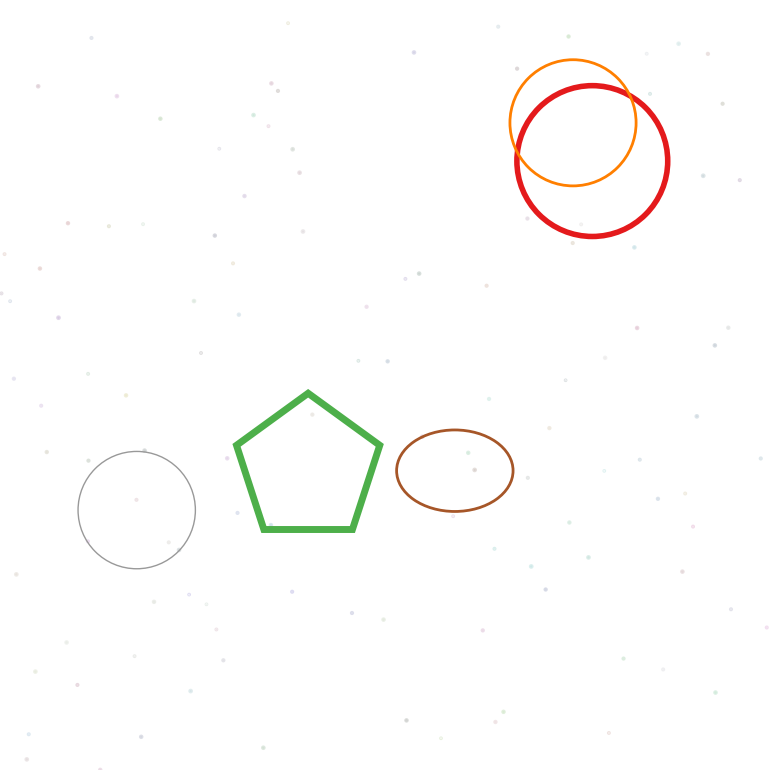[{"shape": "circle", "thickness": 2, "radius": 0.49, "center": [0.769, 0.791]}, {"shape": "pentagon", "thickness": 2.5, "radius": 0.49, "center": [0.4, 0.391]}, {"shape": "circle", "thickness": 1, "radius": 0.41, "center": [0.744, 0.841]}, {"shape": "oval", "thickness": 1, "radius": 0.38, "center": [0.591, 0.389]}, {"shape": "circle", "thickness": 0.5, "radius": 0.38, "center": [0.178, 0.338]}]